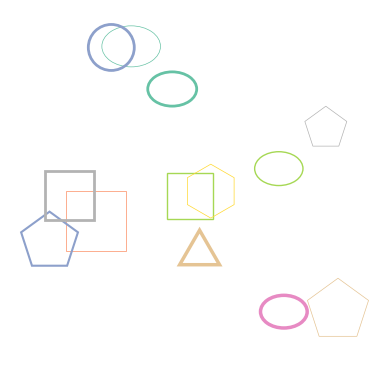[{"shape": "oval", "thickness": 0.5, "radius": 0.38, "center": [0.341, 0.88]}, {"shape": "oval", "thickness": 2, "radius": 0.32, "center": [0.447, 0.769]}, {"shape": "square", "thickness": 0.5, "radius": 0.39, "center": [0.249, 0.426]}, {"shape": "pentagon", "thickness": 1.5, "radius": 0.39, "center": [0.129, 0.373]}, {"shape": "circle", "thickness": 2, "radius": 0.3, "center": [0.289, 0.877]}, {"shape": "oval", "thickness": 2.5, "radius": 0.3, "center": [0.737, 0.19]}, {"shape": "square", "thickness": 1, "radius": 0.3, "center": [0.494, 0.49]}, {"shape": "oval", "thickness": 1, "radius": 0.31, "center": [0.724, 0.562]}, {"shape": "hexagon", "thickness": 0.5, "radius": 0.35, "center": [0.547, 0.504]}, {"shape": "triangle", "thickness": 2.5, "radius": 0.3, "center": [0.518, 0.342]}, {"shape": "pentagon", "thickness": 0.5, "radius": 0.42, "center": [0.878, 0.194]}, {"shape": "square", "thickness": 2, "radius": 0.32, "center": [0.18, 0.492]}, {"shape": "pentagon", "thickness": 0.5, "radius": 0.29, "center": [0.846, 0.667]}]